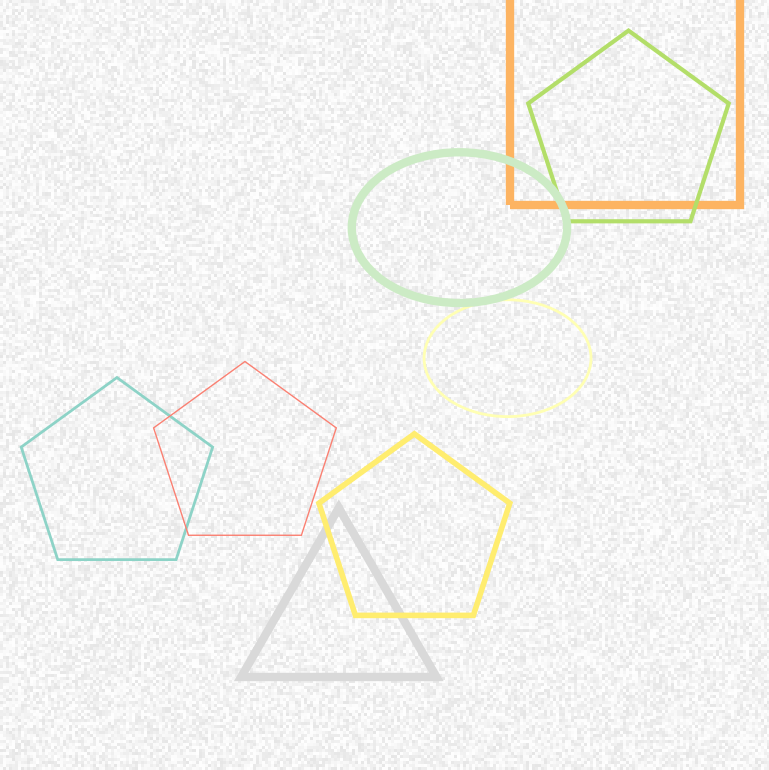[{"shape": "pentagon", "thickness": 1, "radius": 0.65, "center": [0.152, 0.379]}, {"shape": "oval", "thickness": 1, "radius": 0.54, "center": [0.659, 0.535]}, {"shape": "pentagon", "thickness": 0.5, "radius": 0.62, "center": [0.318, 0.406]}, {"shape": "square", "thickness": 3, "radius": 0.75, "center": [0.812, 0.884]}, {"shape": "pentagon", "thickness": 1.5, "radius": 0.68, "center": [0.816, 0.823]}, {"shape": "triangle", "thickness": 3, "radius": 0.73, "center": [0.44, 0.194]}, {"shape": "oval", "thickness": 3, "radius": 0.7, "center": [0.597, 0.704]}, {"shape": "pentagon", "thickness": 2, "radius": 0.65, "center": [0.538, 0.306]}]